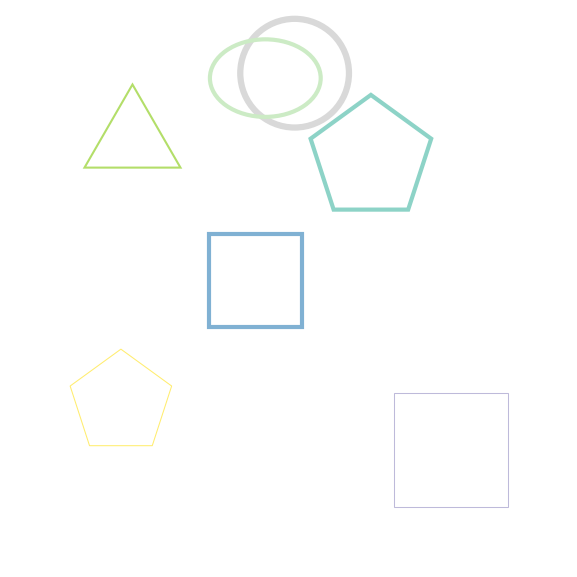[{"shape": "pentagon", "thickness": 2, "radius": 0.55, "center": [0.642, 0.725]}, {"shape": "square", "thickness": 0.5, "radius": 0.5, "center": [0.781, 0.22]}, {"shape": "square", "thickness": 2, "radius": 0.4, "center": [0.443, 0.513]}, {"shape": "triangle", "thickness": 1, "radius": 0.48, "center": [0.229, 0.757]}, {"shape": "circle", "thickness": 3, "radius": 0.47, "center": [0.51, 0.872]}, {"shape": "oval", "thickness": 2, "radius": 0.48, "center": [0.459, 0.864]}, {"shape": "pentagon", "thickness": 0.5, "radius": 0.46, "center": [0.209, 0.302]}]